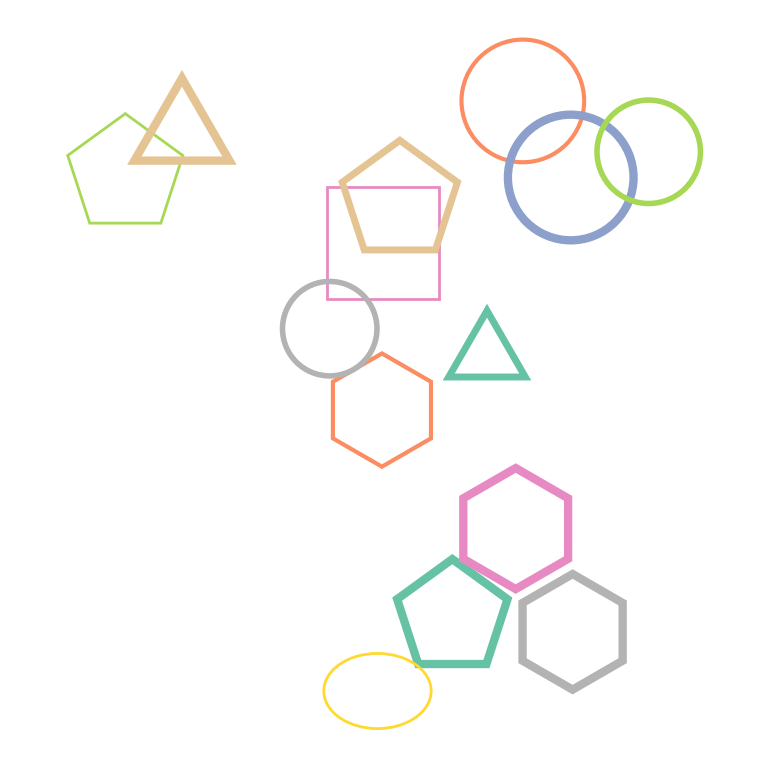[{"shape": "pentagon", "thickness": 3, "radius": 0.38, "center": [0.587, 0.199]}, {"shape": "triangle", "thickness": 2.5, "radius": 0.29, "center": [0.632, 0.539]}, {"shape": "hexagon", "thickness": 1.5, "radius": 0.37, "center": [0.496, 0.467]}, {"shape": "circle", "thickness": 1.5, "radius": 0.4, "center": [0.679, 0.869]}, {"shape": "circle", "thickness": 3, "radius": 0.41, "center": [0.741, 0.769]}, {"shape": "hexagon", "thickness": 3, "radius": 0.39, "center": [0.67, 0.314]}, {"shape": "square", "thickness": 1, "radius": 0.36, "center": [0.497, 0.685]}, {"shape": "circle", "thickness": 2, "radius": 0.34, "center": [0.842, 0.803]}, {"shape": "pentagon", "thickness": 1, "radius": 0.39, "center": [0.163, 0.774]}, {"shape": "oval", "thickness": 1, "radius": 0.35, "center": [0.49, 0.103]}, {"shape": "pentagon", "thickness": 2.5, "radius": 0.39, "center": [0.519, 0.739]}, {"shape": "triangle", "thickness": 3, "radius": 0.36, "center": [0.236, 0.827]}, {"shape": "hexagon", "thickness": 3, "radius": 0.38, "center": [0.744, 0.179]}, {"shape": "circle", "thickness": 2, "radius": 0.31, "center": [0.428, 0.573]}]